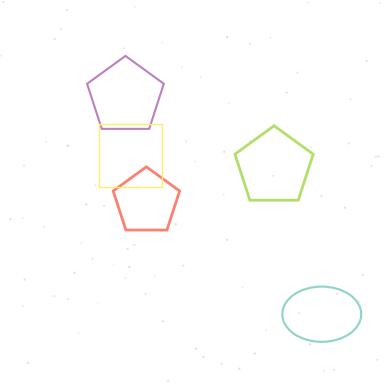[{"shape": "oval", "thickness": 1.5, "radius": 0.51, "center": [0.836, 0.184]}, {"shape": "pentagon", "thickness": 2, "radius": 0.45, "center": [0.38, 0.476]}, {"shape": "pentagon", "thickness": 2, "radius": 0.53, "center": [0.712, 0.566]}, {"shape": "pentagon", "thickness": 1.5, "radius": 0.52, "center": [0.326, 0.75]}, {"shape": "square", "thickness": 1, "radius": 0.41, "center": [0.34, 0.596]}]